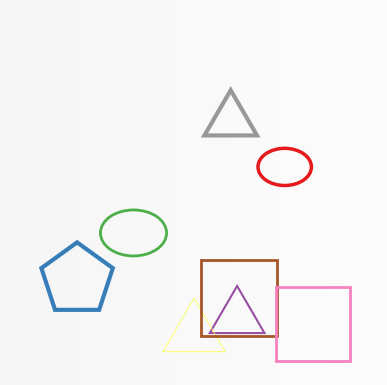[{"shape": "oval", "thickness": 2.5, "radius": 0.34, "center": [0.735, 0.566]}, {"shape": "pentagon", "thickness": 3, "radius": 0.48, "center": [0.199, 0.274]}, {"shape": "oval", "thickness": 2, "radius": 0.43, "center": [0.345, 0.395]}, {"shape": "triangle", "thickness": 1.5, "radius": 0.41, "center": [0.612, 0.176]}, {"shape": "triangle", "thickness": 0.5, "radius": 0.46, "center": [0.501, 0.133]}, {"shape": "square", "thickness": 2, "radius": 0.49, "center": [0.617, 0.227]}, {"shape": "square", "thickness": 2, "radius": 0.48, "center": [0.808, 0.158]}, {"shape": "triangle", "thickness": 3, "radius": 0.39, "center": [0.595, 0.687]}]